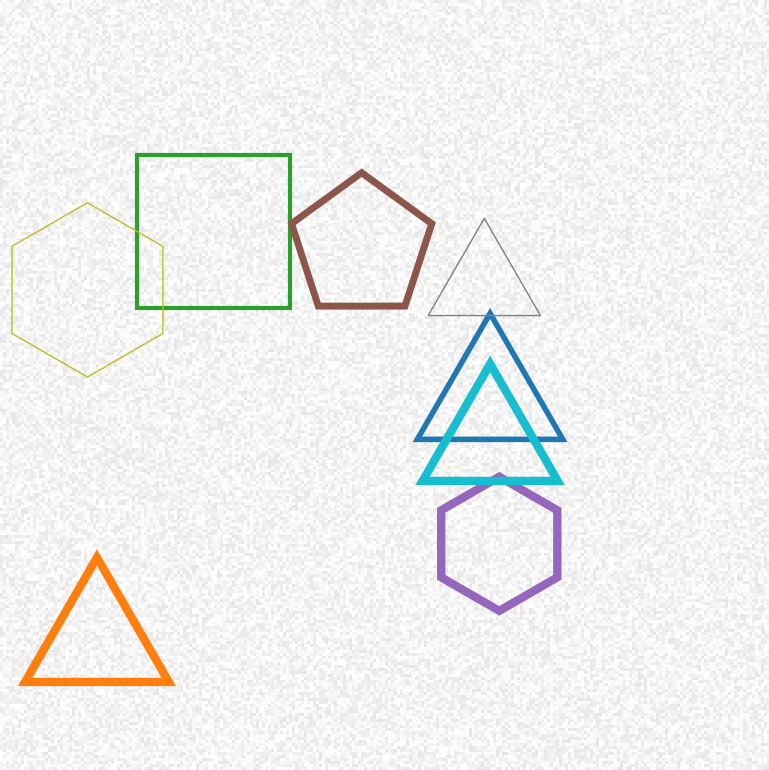[{"shape": "triangle", "thickness": 2, "radius": 0.55, "center": [0.636, 0.484]}, {"shape": "triangle", "thickness": 3, "radius": 0.54, "center": [0.126, 0.168]}, {"shape": "square", "thickness": 1.5, "radius": 0.5, "center": [0.277, 0.7]}, {"shape": "hexagon", "thickness": 3, "radius": 0.44, "center": [0.648, 0.294]}, {"shape": "pentagon", "thickness": 2.5, "radius": 0.48, "center": [0.47, 0.68]}, {"shape": "triangle", "thickness": 0.5, "radius": 0.42, "center": [0.629, 0.632]}, {"shape": "hexagon", "thickness": 0.5, "radius": 0.57, "center": [0.114, 0.624]}, {"shape": "triangle", "thickness": 3, "radius": 0.51, "center": [0.637, 0.426]}]